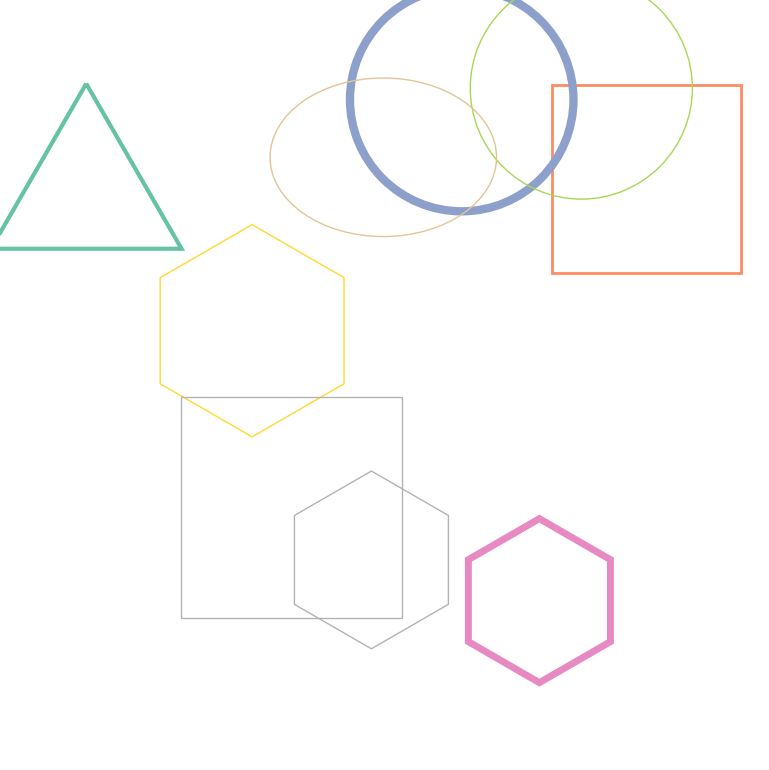[{"shape": "triangle", "thickness": 1.5, "radius": 0.71, "center": [0.112, 0.748]}, {"shape": "square", "thickness": 1, "radius": 0.61, "center": [0.84, 0.768]}, {"shape": "circle", "thickness": 3, "radius": 0.73, "center": [0.6, 0.871]}, {"shape": "hexagon", "thickness": 2.5, "radius": 0.53, "center": [0.701, 0.22]}, {"shape": "circle", "thickness": 0.5, "radius": 0.72, "center": [0.755, 0.886]}, {"shape": "hexagon", "thickness": 0.5, "radius": 0.69, "center": [0.327, 0.57]}, {"shape": "oval", "thickness": 0.5, "radius": 0.74, "center": [0.498, 0.796]}, {"shape": "square", "thickness": 0.5, "radius": 0.72, "center": [0.379, 0.341]}, {"shape": "hexagon", "thickness": 0.5, "radius": 0.58, "center": [0.482, 0.273]}]